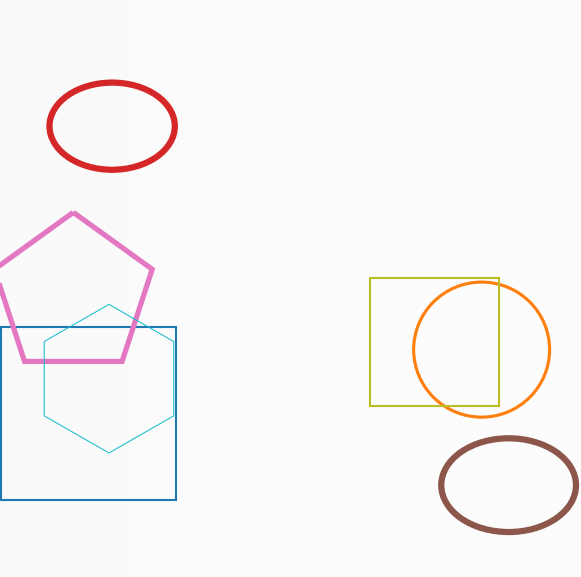[{"shape": "square", "thickness": 1, "radius": 0.75, "center": [0.152, 0.283]}, {"shape": "circle", "thickness": 1.5, "radius": 0.58, "center": [0.829, 0.394]}, {"shape": "oval", "thickness": 3, "radius": 0.54, "center": [0.193, 0.781]}, {"shape": "oval", "thickness": 3, "radius": 0.58, "center": [0.875, 0.159]}, {"shape": "pentagon", "thickness": 2.5, "radius": 0.71, "center": [0.126, 0.489]}, {"shape": "square", "thickness": 1, "radius": 0.56, "center": [0.747, 0.407]}, {"shape": "hexagon", "thickness": 0.5, "radius": 0.64, "center": [0.187, 0.343]}]